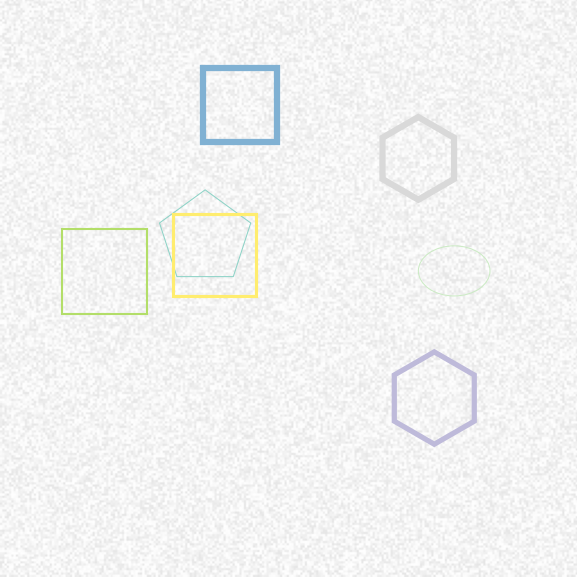[{"shape": "pentagon", "thickness": 0.5, "radius": 0.42, "center": [0.355, 0.587]}, {"shape": "hexagon", "thickness": 2.5, "radius": 0.4, "center": [0.752, 0.31]}, {"shape": "square", "thickness": 3, "radius": 0.32, "center": [0.415, 0.817]}, {"shape": "square", "thickness": 1, "radius": 0.37, "center": [0.181, 0.529]}, {"shape": "hexagon", "thickness": 3, "radius": 0.36, "center": [0.724, 0.725]}, {"shape": "oval", "thickness": 0.5, "radius": 0.31, "center": [0.786, 0.53]}, {"shape": "square", "thickness": 1.5, "radius": 0.36, "center": [0.371, 0.558]}]